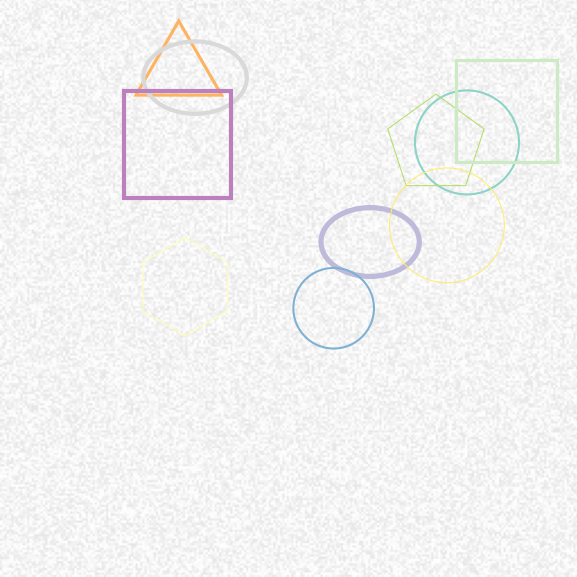[{"shape": "circle", "thickness": 1, "radius": 0.45, "center": [0.809, 0.753]}, {"shape": "hexagon", "thickness": 0.5, "radius": 0.42, "center": [0.321, 0.503]}, {"shape": "oval", "thickness": 2.5, "radius": 0.43, "center": [0.641, 0.58]}, {"shape": "circle", "thickness": 1, "radius": 0.35, "center": [0.578, 0.465]}, {"shape": "triangle", "thickness": 1.5, "radius": 0.43, "center": [0.31, 0.877]}, {"shape": "pentagon", "thickness": 0.5, "radius": 0.44, "center": [0.755, 0.749]}, {"shape": "oval", "thickness": 2, "radius": 0.45, "center": [0.338, 0.865]}, {"shape": "square", "thickness": 2, "radius": 0.46, "center": [0.308, 0.749]}, {"shape": "square", "thickness": 1.5, "radius": 0.44, "center": [0.877, 0.806]}, {"shape": "circle", "thickness": 0.5, "radius": 0.5, "center": [0.774, 0.609]}]